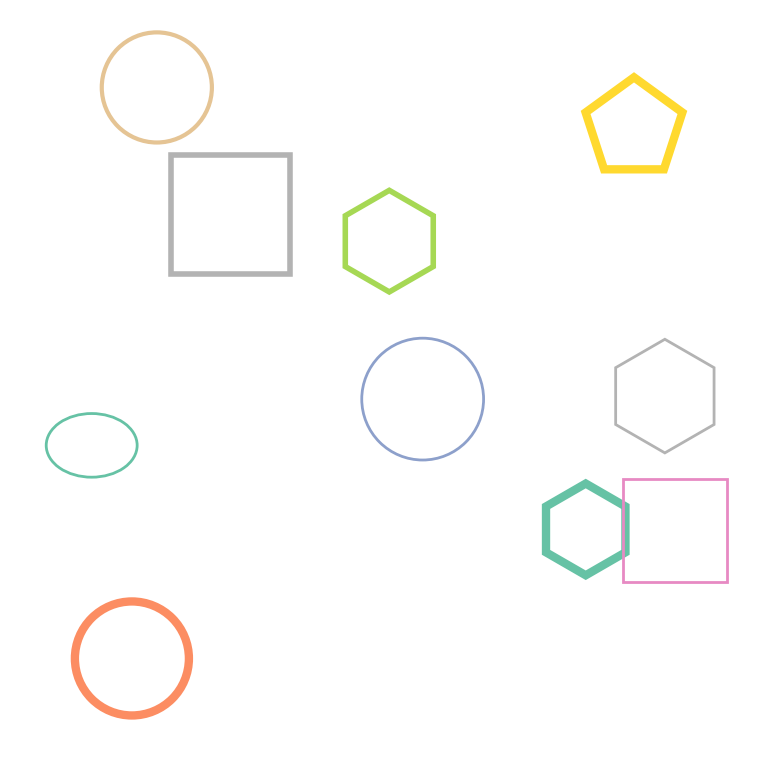[{"shape": "hexagon", "thickness": 3, "radius": 0.3, "center": [0.761, 0.312]}, {"shape": "oval", "thickness": 1, "radius": 0.3, "center": [0.119, 0.422]}, {"shape": "circle", "thickness": 3, "radius": 0.37, "center": [0.171, 0.145]}, {"shape": "circle", "thickness": 1, "radius": 0.4, "center": [0.549, 0.482]}, {"shape": "square", "thickness": 1, "radius": 0.33, "center": [0.877, 0.311]}, {"shape": "hexagon", "thickness": 2, "radius": 0.33, "center": [0.506, 0.687]}, {"shape": "pentagon", "thickness": 3, "radius": 0.33, "center": [0.823, 0.834]}, {"shape": "circle", "thickness": 1.5, "radius": 0.36, "center": [0.204, 0.886]}, {"shape": "hexagon", "thickness": 1, "radius": 0.37, "center": [0.863, 0.486]}, {"shape": "square", "thickness": 2, "radius": 0.39, "center": [0.3, 0.722]}]